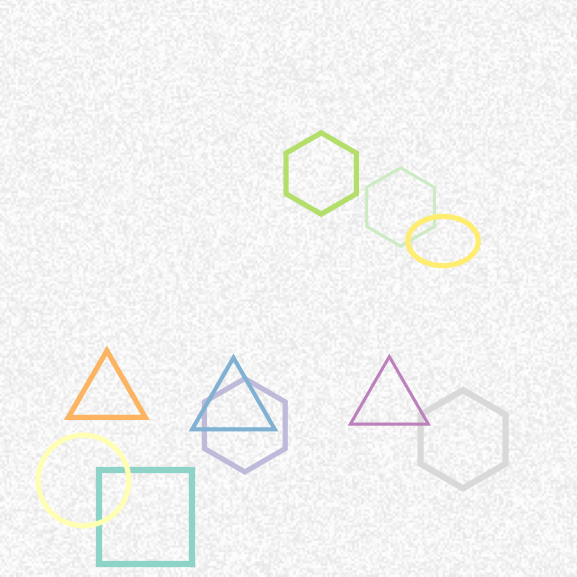[{"shape": "square", "thickness": 3, "radius": 0.4, "center": [0.252, 0.104]}, {"shape": "circle", "thickness": 2.5, "radius": 0.39, "center": [0.145, 0.167]}, {"shape": "hexagon", "thickness": 2.5, "radius": 0.4, "center": [0.424, 0.263]}, {"shape": "triangle", "thickness": 2, "radius": 0.41, "center": [0.404, 0.297]}, {"shape": "triangle", "thickness": 2.5, "radius": 0.38, "center": [0.185, 0.315]}, {"shape": "hexagon", "thickness": 2.5, "radius": 0.35, "center": [0.556, 0.699]}, {"shape": "hexagon", "thickness": 3, "radius": 0.42, "center": [0.802, 0.239]}, {"shape": "triangle", "thickness": 1.5, "radius": 0.39, "center": [0.674, 0.304]}, {"shape": "hexagon", "thickness": 1.5, "radius": 0.34, "center": [0.694, 0.641]}, {"shape": "oval", "thickness": 2.5, "radius": 0.3, "center": [0.767, 0.582]}]